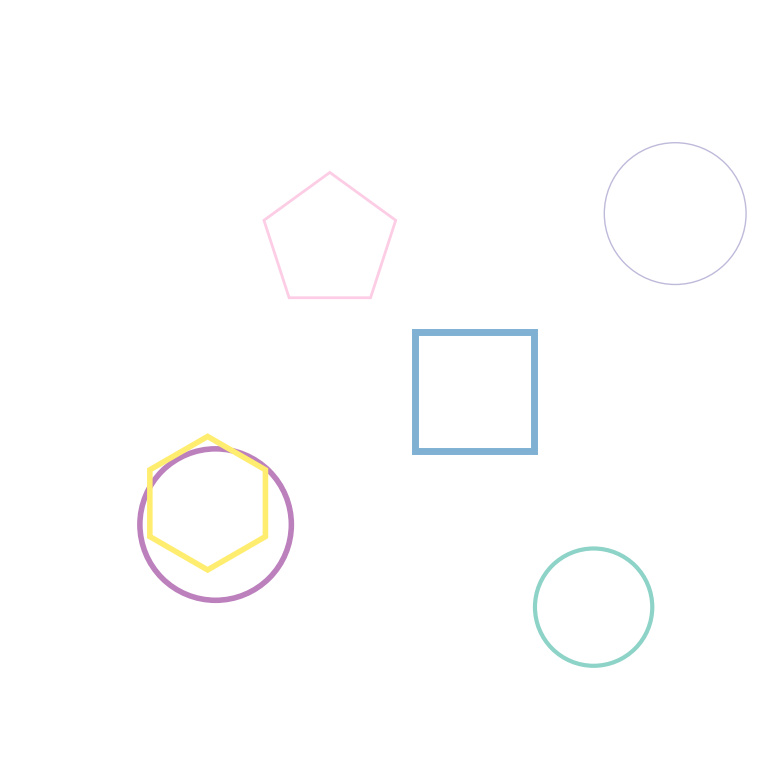[{"shape": "circle", "thickness": 1.5, "radius": 0.38, "center": [0.771, 0.212]}, {"shape": "circle", "thickness": 0.5, "radius": 0.46, "center": [0.877, 0.723]}, {"shape": "square", "thickness": 2.5, "radius": 0.39, "center": [0.616, 0.492]}, {"shape": "pentagon", "thickness": 1, "radius": 0.45, "center": [0.428, 0.686]}, {"shape": "circle", "thickness": 2, "radius": 0.49, "center": [0.28, 0.319]}, {"shape": "hexagon", "thickness": 2, "radius": 0.43, "center": [0.27, 0.347]}]